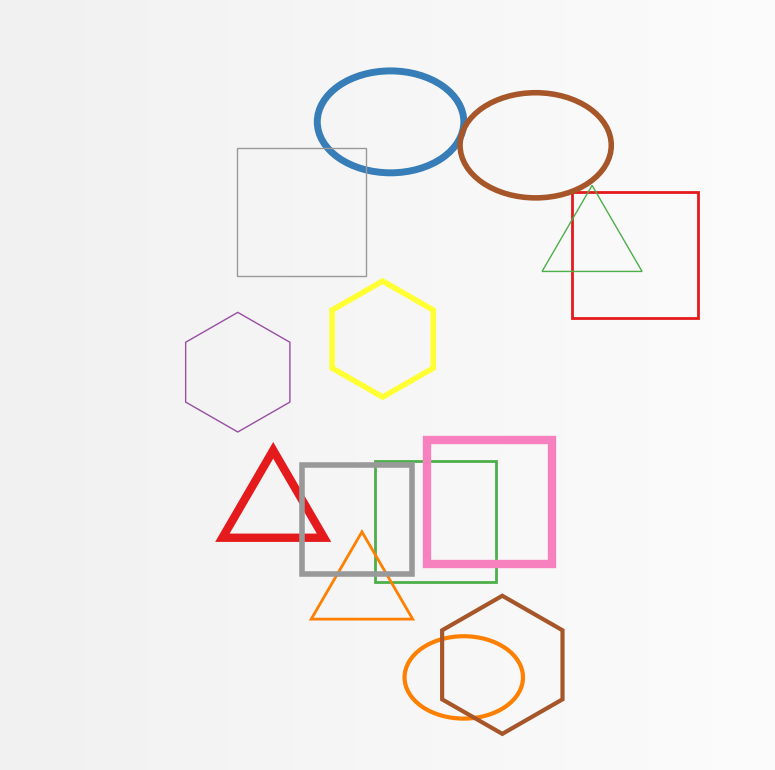[{"shape": "triangle", "thickness": 3, "radius": 0.38, "center": [0.353, 0.339]}, {"shape": "square", "thickness": 1, "radius": 0.41, "center": [0.819, 0.669]}, {"shape": "oval", "thickness": 2.5, "radius": 0.47, "center": [0.504, 0.842]}, {"shape": "triangle", "thickness": 0.5, "radius": 0.37, "center": [0.764, 0.685]}, {"shape": "square", "thickness": 1, "radius": 0.39, "center": [0.562, 0.322]}, {"shape": "hexagon", "thickness": 0.5, "radius": 0.39, "center": [0.307, 0.517]}, {"shape": "triangle", "thickness": 1, "radius": 0.38, "center": [0.467, 0.234]}, {"shape": "oval", "thickness": 1.5, "radius": 0.38, "center": [0.598, 0.12]}, {"shape": "hexagon", "thickness": 2, "radius": 0.38, "center": [0.494, 0.56]}, {"shape": "oval", "thickness": 2, "radius": 0.49, "center": [0.691, 0.811]}, {"shape": "hexagon", "thickness": 1.5, "radius": 0.45, "center": [0.648, 0.137]}, {"shape": "square", "thickness": 3, "radius": 0.41, "center": [0.631, 0.348]}, {"shape": "square", "thickness": 0.5, "radius": 0.42, "center": [0.39, 0.725]}, {"shape": "square", "thickness": 2, "radius": 0.35, "center": [0.46, 0.326]}]